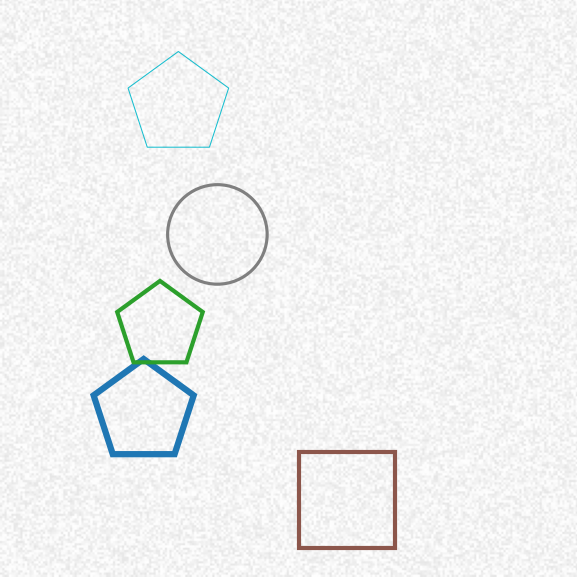[{"shape": "pentagon", "thickness": 3, "radius": 0.46, "center": [0.249, 0.286]}, {"shape": "pentagon", "thickness": 2, "radius": 0.39, "center": [0.277, 0.435]}, {"shape": "square", "thickness": 2, "radius": 0.42, "center": [0.601, 0.133]}, {"shape": "circle", "thickness": 1.5, "radius": 0.43, "center": [0.376, 0.593]}, {"shape": "pentagon", "thickness": 0.5, "radius": 0.46, "center": [0.309, 0.818]}]